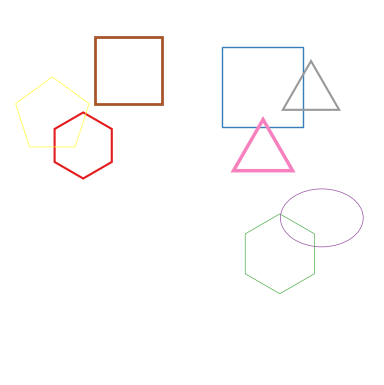[{"shape": "hexagon", "thickness": 1.5, "radius": 0.43, "center": [0.216, 0.622]}, {"shape": "square", "thickness": 1, "radius": 0.52, "center": [0.682, 0.775]}, {"shape": "hexagon", "thickness": 0.5, "radius": 0.52, "center": [0.727, 0.341]}, {"shape": "oval", "thickness": 0.5, "radius": 0.54, "center": [0.836, 0.434]}, {"shape": "pentagon", "thickness": 0.5, "radius": 0.5, "center": [0.136, 0.7]}, {"shape": "square", "thickness": 2, "radius": 0.44, "center": [0.334, 0.817]}, {"shape": "triangle", "thickness": 2.5, "radius": 0.44, "center": [0.683, 0.601]}, {"shape": "triangle", "thickness": 1.5, "radius": 0.42, "center": [0.808, 0.757]}]